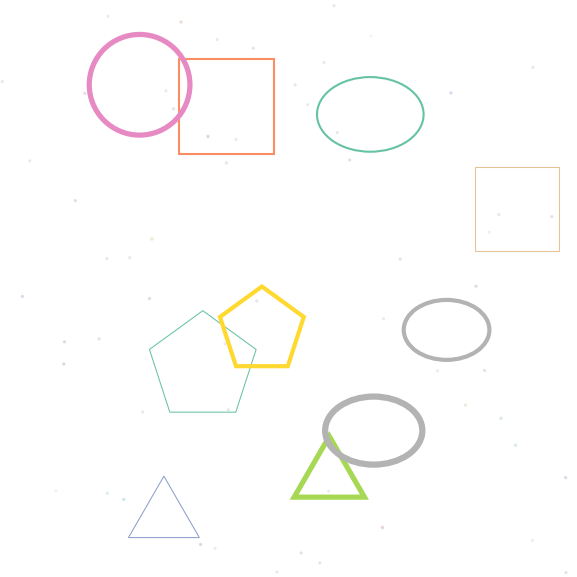[{"shape": "oval", "thickness": 1, "radius": 0.46, "center": [0.641, 0.801]}, {"shape": "pentagon", "thickness": 0.5, "radius": 0.49, "center": [0.351, 0.364]}, {"shape": "square", "thickness": 1, "radius": 0.41, "center": [0.392, 0.815]}, {"shape": "triangle", "thickness": 0.5, "radius": 0.35, "center": [0.284, 0.104]}, {"shape": "circle", "thickness": 2.5, "radius": 0.44, "center": [0.242, 0.852]}, {"shape": "triangle", "thickness": 2.5, "radius": 0.35, "center": [0.57, 0.173]}, {"shape": "pentagon", "thickness": 2, "radius": 0.38, "center": [0.453, 0.427]}, {"shape": "square", "thickness": 0.5, "radius": 0.37, "center": [0.896, 0.637]}, {"shape": "oval", "thickness": 2, "radius": 0.37, "center": [0.773, 0.428]}, {"shape": "oval", "thickness": 3, "radius": 0.42, "center": [0.647, 0.254]}]